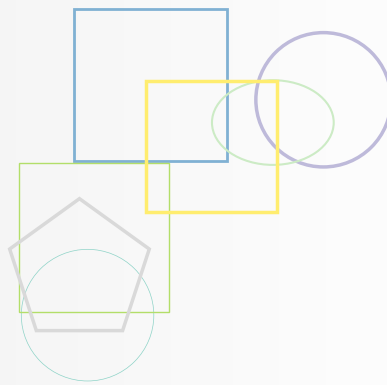[{"shape": "circle", "thickness": 0.5, "radius": 0.85, "center": [0.226, 0.181]}, {"shape": "circle", "thickness": 2.5, "radius": 0.87, "center": [0.835, 0.741]}, {"shape": "square", "thickness": 2, "radius": 0.99, "center": [0.387, 0.779]}, {"shape": "square", "thickness": 1, "radius": 0.97, "center": [0.242, 0.383]}, {"shape": "pentagon", "thickness": 2.5, "radius": 0.95, "center": [0.205, 0.295]}, {"shape": "oval", "thickness": 1.5, "radius": 0.79, "center": [0.704, 0.682]}, {"shape": "square", "thickness": 2.5, "radius": 0.85, "center": [0.546, 0.618]}]